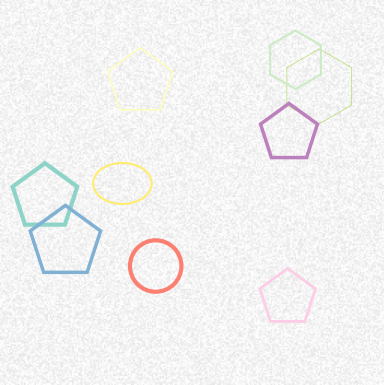[{"shape": "pentagon", "thickness": 3, "radius": 0.44, "center": [0.117, 0.488]}, {"shape": "pentagon", "thickness": 1, "radius": 0.44, "center": [0.364, 0.787]}, {"shape": "circle", "thickness": 3, "radius": 0.33, "center": [0.404, 0.309]}, {"shape": "pentagon", "thickness": 2.5, "radius": 0.48, "center": [0.17, 0.37]}, {"shape": "hexagon", "thickness": 0.5, "radius": 0.49, "center": [0.829, 0.776]}, {"shape": "pentagon", "thickness": 2, "radius": 0.38, "center": [0.747, 0.227]}, {"shape": "pentagon", "thickness": 2.5, "radius": 0.39, "center": [0.751, 0.654]}, {"shape": "hexagon", "thickness": 1.5, "radius": 0.38, "center": [0.768, 0.845]}, {"shape": "oval", "thickness": 1.5, "radius": 0.38, "center": [0.318, 0.523]}]